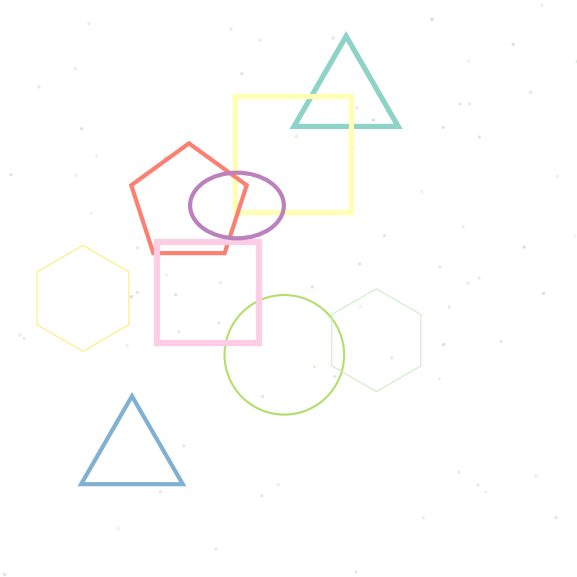[{"shape": "triangle", "thickness": 2.5, "radius": 0.52, "center": [0.599, 0.832]}, {"shape": "square", "thickness": 2.5, "radius": 0.5, "center": [0.507, 0.733]}, {"shape": "pentagon", "thickness": 2, "radius": 0.53, "center": [0.327, 0.646]}, {"shape": "triangle", "thickness": 2, "radius": 0.51, "center": [0.229, 0.212]}, {"shape": "circle", "thickness": 1, "radius": 0.52, "center": [0.492, 0.385]}, {"shape": "square", "thickness": 3, "radius": 0.44, "center": [0.36, 0.493]}, {"shape": "oval", "thickness": 2, "radius": 0.41, "center": [0.41, 0.643]}, {"shape": "hexagon", "thickness": 0.5, "radius": 0.45, "center": [0.652, 0.41]}, {"shape": "hexagon", "thickness": 0.5, "radius": 0.46, "center": [0.144, 0.482]}]